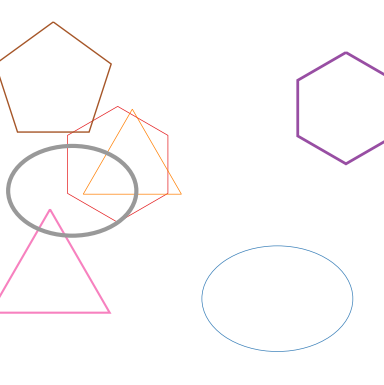[{"shape": "hexagon", "thickness": 0.5, "radius": 0.75, "center": [0.306, 0.573]}, {"shape": "oval", "thickness": 0.5, "radius": 0.98, "center": [0.72, 0.224]}, {"shape": "hexagon", "thickness": 2, "radius": 0.72, "center": [0.899, 0.719]}, {"shape": "triangle", "thickness": 0.5, "radius": 0.74, "center": [0.344, 0.569]}, {"shape": "pentagon", "thickness": 1, "radius": 0.79, "center": [0.138, 0.785]}, {"shape": "triangle", "thickness": 1.5, "radius": 0.89, "center": [0.13, 0.277]}, {"shape": "oval", "thickness": 3, "radius": 0.83, "center": [0.188, 0.504]}]